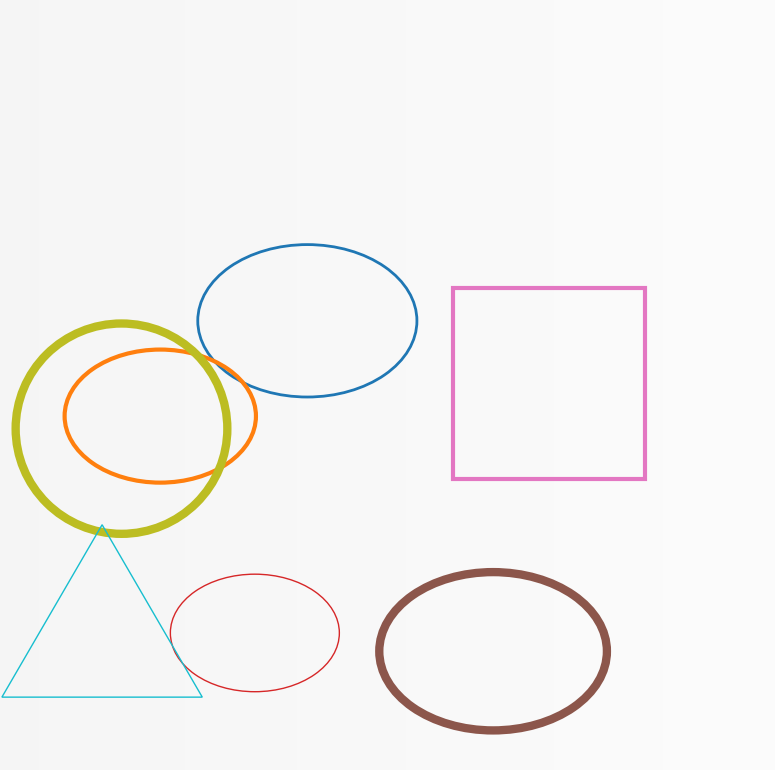[{"shape": "oval", "thickness": 1, "radius": 0.71, "center": [0.397, 0.583]}, {"shape": "oval", "thickness": 1.5, "radius": 0.62, "center": [0.207, 0.46]}, {"shape": "oval", "thickness": 0.5, "radius": 0.55, "center": [0.329, 0.178]}, {"shape": "oval", "thickness": 3, "radius": 0.73, "center": [0.636, 0.154]}, {"shape": "square", "thickness": 1.5, "radius": 0.62, "center": [0.708, 0.502]}, {"shape": "circle", "thickness": 3, "radius": 0.68, "center": [0.157, 0.443]}, {"shape": "triangle", "thickness": 0.5, "radius": 0.75, "center": [0.132, 0.169]}]